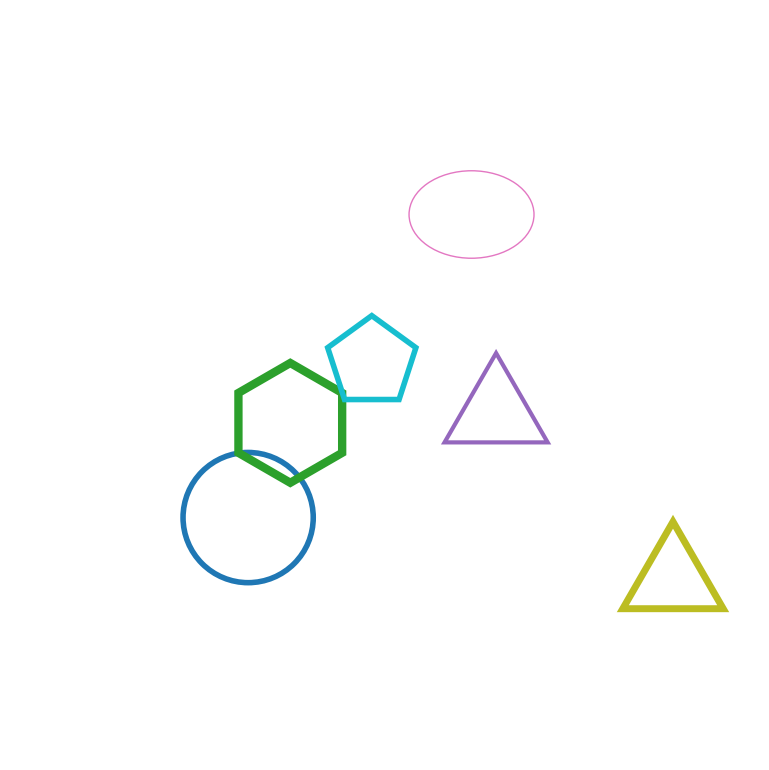[{"shape": "circle", "thickness": 2, "radius": 0.42, "center": [0.322, 0.328]}, {"shape": "hexagon", "thickness": 3, "radius": 0.39, "center": [0.377, 0.451]}, {"shape": "triangle", "thickness": 1.5, "radius": 0.39, "center": [0.644, 0.464]}, {"shape": "oval", "thickness": 0.5, "radius": 0.41, "center": [0.612, 0.721]}, {"shape": "triangle", "thickness": 2.5, "radius": 0.38, "center": [0.874, 0.247]}, {"shape": "pentagon", "thickness": 2, "radius": 0.3, "center": [0.483, 0.53]}]